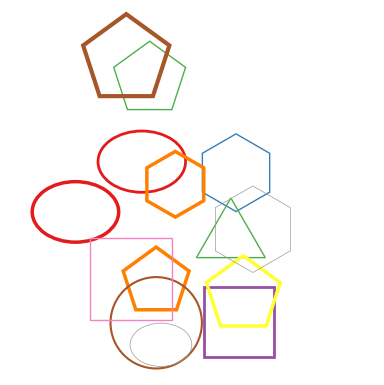[{"shape": "oval", "thickness": 2.5, "radius": 0.56, "center": [0.196, 0.45]}, {"shape": "oval", "thickness": 2, "radius": 0.57, "center": [0.368, 0.58]}, {"shape": "hexagon", "thickness": 1, "radius": 0.5, "center": [0.613, 0.551]}, {"shape": "triangle", "thickness": 1, "radius": 0.52, "center": [0.6, 0.382]}, {"shape": "pentagon", "thickness": 1, "radius": 0.49, "center": [0.389, 0.795]}, {"shape": "square", "thickness": 2, "radius": 0.46, "center": [0.621, 0.163]}, {"shape": "hexagon", "thickness": 2.5, "radius": 0.43, "center": [0.455, 0.521]}, {"shape": "pentagon", "thickness": 2.5, "radius": 0.45, "center": [0.406, 0.268]}, {"shape": "pentagon", "thickness": 2.5, "radius": 0.5, "center": [0.632, 0.235]}, {"shape": "circle", "thickness": 1.5, "radius": 0.59, "center": [0.406, 0.162]}, {"shape": "pentagon", "thickness": 3, "radius": 0.59, "center": [0.328, 0.846]}, {"shape": "square", "thickness": 1, "radius": 0.53, "center": [0.341, 0.275]}, {"shape": "oval", "thickness": 0.5, "radius": 0.4, "center": [0.418, 0.104]}, {"shape": "hexagon", "thickness": 0.5, "radius": 0.56, "center": [0.657, 0.405]}]